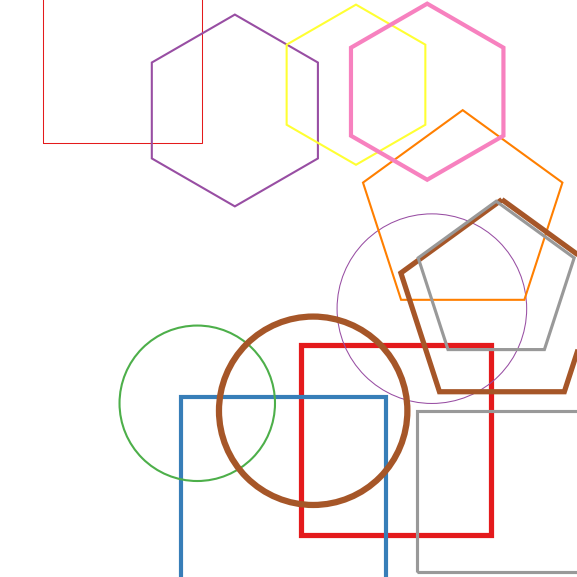[{"shape": "square", "thickness": 0.5, "radius": 0.69, "center": [0.212, 0.89]}, {"shape": "square", "thickness": 2.5, "radius": 0.82, "center": [0.686, 0.237]}, {"shape": "square", "thickness": 2, "radius": 0.89, "center": [0.49, 0.135]}, {"shape": "circle", "thickness": 1, "radius": 0.67, "center": [0.342, 0.301]}, {"shape": "circle", "thickness": 0.5, "radius": 0.82, "center": [0.748, 0.465]}, {"shape": "hexagon", "thickness": 1, "radius": 0.83, "center": [0.407, 0.808]}, {"shape": "pentagon", "thickness": 1, "radius": 0.91, "center": [0.801, 0.627]}, {"shape": "hexagon", "thickness": 1, "radius": 0.69, "center": [0.616, 0.852]}, {"shape": "circle", "thickness": 3, "radius": 0.82, "center": [0.542, 0.288]}, {"shape": "pentagon", "thickness": 2.5, "radius": 0.92, "center": [0.869, 0.47]}, {"shape": "hexagon", "thickness": 2, "radius": 0.76, "center": [0.74, 0.84]}, {"shape": "pentagon", "thickness": 1.5, "radius": 0.71, "center": [0.859, 0.509]}, {"shape": "square", "thickness": 1.5, "radius": 0.7, "center": [0.862, 0.148]}]